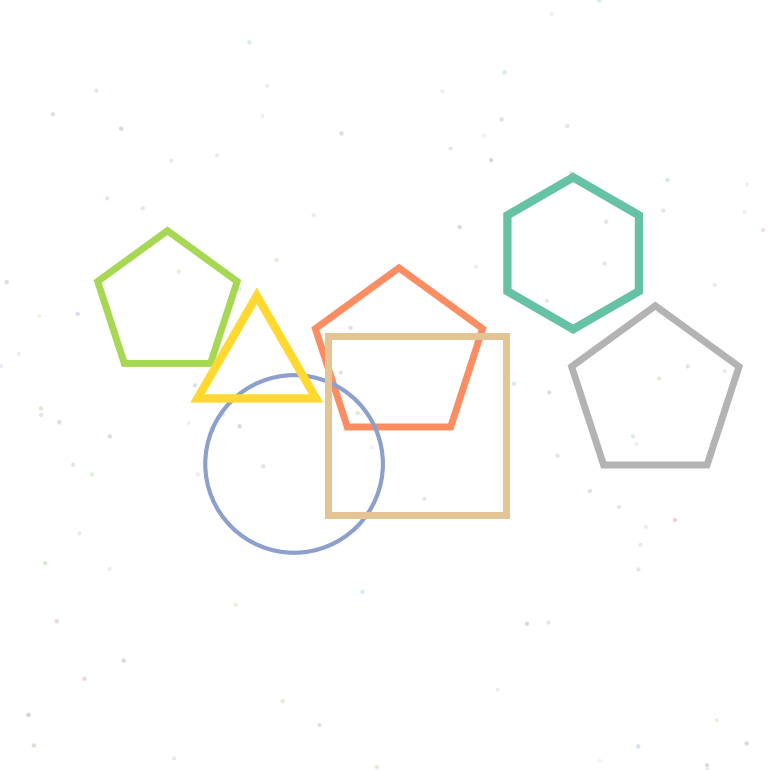[{"shape": "hexagon", "thickness": 3, "radius": 0.49, "center": [0.744, 0.671]}, {"shape": "pentagon", "thickness": 2.5, "radius": 0.57, "center": [0.518, 0.538]}, {"shape": "circle", "thickness": 1.5, "radius": 0.58, "center": [0.382, 0.397]}, {"shape": "pentagon", "thickness": 2.5, "radius": 0.48, "center": [0.217, 0.605]}, {"shape": "triangle", "thickness": 3, "radius": 0.44, "center": [0.333, 0.527]}, {"shape": "square", "thickness": 2.5, "radius": 0.58, "center": [0.542, 0.447]}, {"shape": "pentagon", "thickness": 2.5, "radius": 0.57, "center": [0.851, 0.489]}]